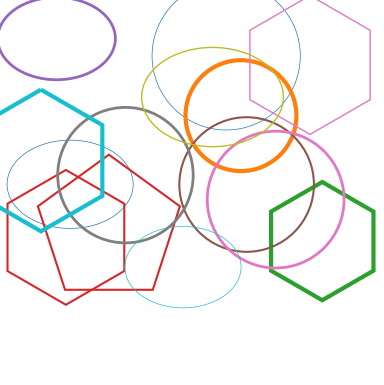[{"shape": "oval", "thickness": 0.5, "radius": 0.82, "center": [0.182, 0.521]}, {"shape": "circle", "thickness": 0.5, "radius": 0.96, "center": [0.587, 0.855]}, {"shape": "circle", "thickness": 3, "radius": 0.72, "center": [0.626, 0.7]}, {"shape": "hexagon", "thickness": 3, "radius": 0.77, "center": [0.837, 0.374]}, {"shape": "pentagon", "thickness": 1.5, "radius": 0.97, "center": [0.283, 0.404]}, {"shape": "hexagon", "thickness": 1.5, "radius": 0.88, "center": [0.171, 0.383]}, {"shape": "oval", "thickness": 2, "radius": 0.76, "center": [0.147, 0.9]}, {"shape": "circle", "thickness": 1.5, "radius": 0.87, "center": [0.641, 0.521]}, {"shape": "circle", "thickness": 2, "radius": 0.89, "center": [0.716, 0.482]}, {"shape": "hexagon", "thickness": 1, "radius": 0.9, "center": [0.805, 0.831]}, {"shape": "circle", "thickness": 2, "radius": 0.88, "center": [0.326, 0.545]}, {"shape": "oval", "thickness": 1, "radius": 0.92, "center": [0.552, 0.748]}, {"shape": "hexagon", "thickness": 3, "radius": 0.92, "center": [0.106, 0.583]}, {"shape": "oval", "thickness": 0.5, "radius": 0.76, "center": [0.475, 0.306]}]